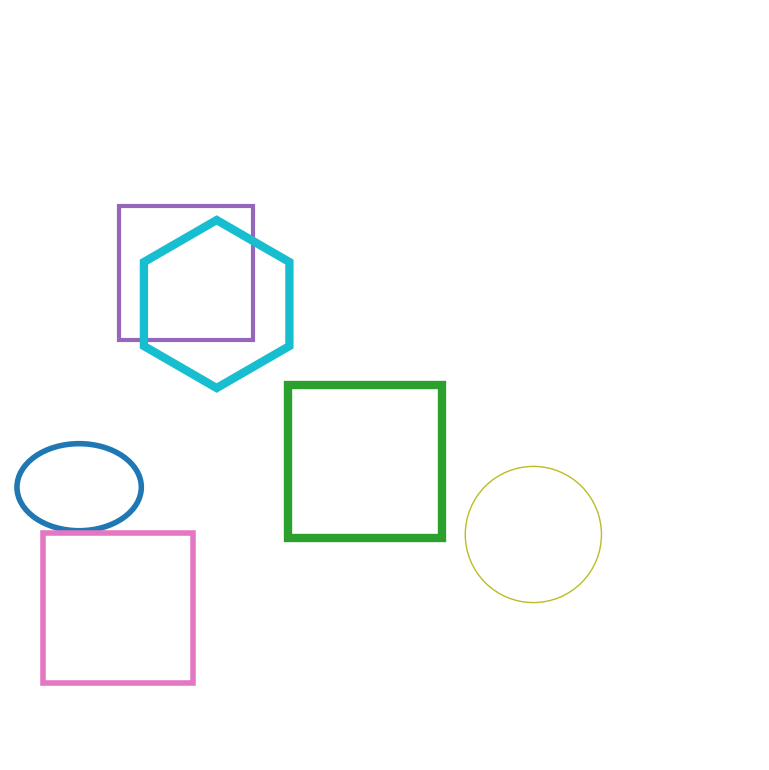[{"shape": "oval", "thickness": 2, "radius": 0.4, "center": [0.103, 0.367]}, {"shape": "square", "thickness": 3, "radius": 0.5, "center": [0.474, 0.401]}, {"shape": "square", "thickness": 1.5, "radius": 0.43, "center": [0.242, 0.645]}, {"shape": "square", "thickness": 2, "radius": 0.49, "center": [0.153, 0.211]}, {"shape": "circle", "thickness": 0.5, "radius": 0.44, "center": [0.693, 0.306]}, {"shape": "hexagon", "thickness": 3, "radius": 0.55, "center": [0.281, 0.605]}]